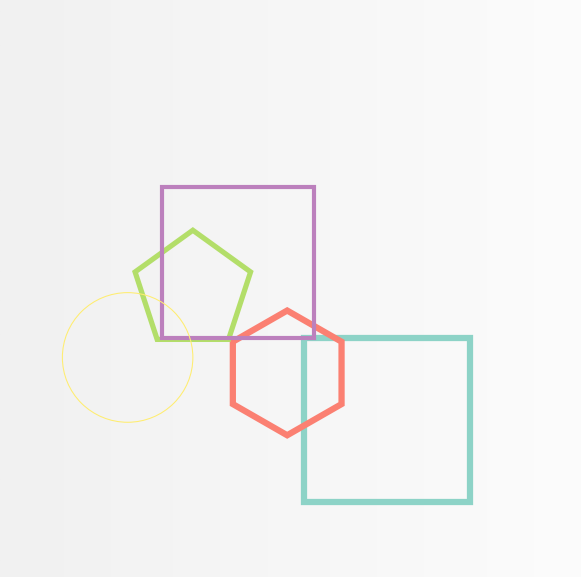[{"shape": "square", "thickness": 3, "radius": 0.71, "center": [0.666, 0.272]}, {"shape": "hexagon", "thickness": 3, "radius": 0.54, "center": [0.494, 0.353]}, {"shape": "pentagon", "thickness": 2.5, "radius": 0.52, "center": [0.332, 0.496]}, {"shape": "square", "thickness": 2, "radius": 0.65, "center": [0.41, 0.545]}, {"shape": "circle", "thickness": 0.5, "radius": 0.56, "center": [0.22, 0.38]}]